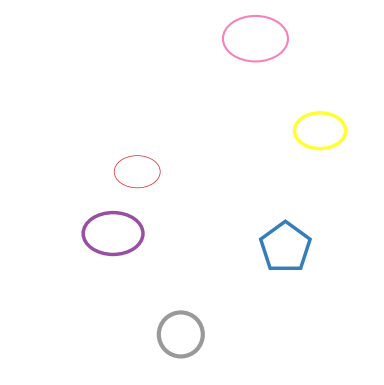[{"shape": "oval", "thickness": 0.5, "radius": 0.3, "center": [0.356, 0.554]}, {"shape": "pentagon", "thickness": 2.5, "radius": 0.34, "center": [0.741, 0.358]}, {"shape": "oval", "thickness": 2.5, "radius": 0.39, "center": [0.294, 0.393]}, {"shape": "oval", "thickness": 2.5, "radius": 0.33, "center": [0.831, 0.661]}, {"shape": "oval", "thickness": 1.5, "radius": 0.42, "center": [0.663, 0.9]}, {"shape": "circle", "thickness": 3, "radius": 0.29, "center": [0.47, 0.131]}]